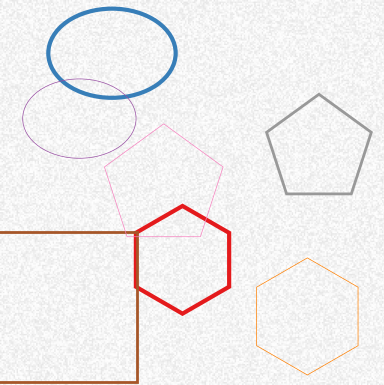[{"shape": "hexagon", "thickness": 3, "radius": 0.7, "center": [0.474, 0.325]}, {"shape": "oval", "thickness": 3, "radius": 0.83, "center": [0.291, 0.862]}, {"shape": "oval", "thickness": 0.5, "radius": 0.74, "center": [0.206, 0.692]}, {"shape": "hexagon", "thickness": 0.5, "radius": 0.76, "center": [0.798, 0.178]}, {"shape": "square", "thickness": 2, "radius": 0.97, "center": [0.163, 0.202]}, {"shape": "pentagon", "thickness": 0.5, "radius": 0.81, "center": [0.425, 0.516]}, {"shape": "pentagon", "thickness": 2, "radius": 0.72, "center": [0.828, 0.612]}]